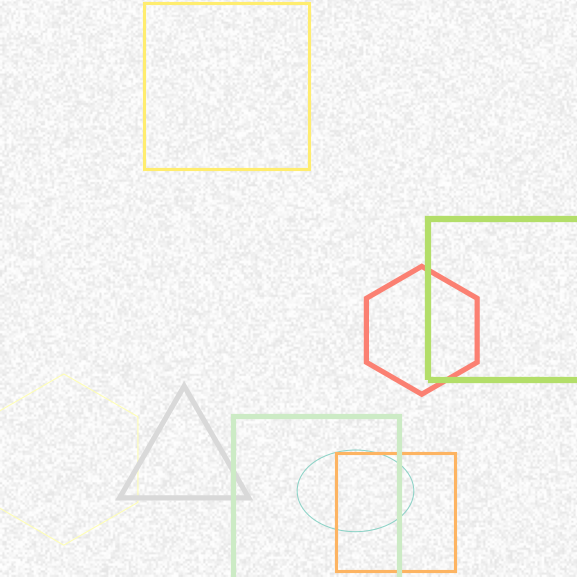[{"shape": "oval", "thickness": 0.5, "radius": 0.5, "center": [0.616, 0.149]}, {"shape": "hexagon", "thickness": 0.5, "radius": 0.74, "center": [0.11, 0.203]}, {"shape": "hexagon", "thickness": 2.5, "radius": 0.55, "center": [0.73, 0.427]}, {"shape": "square", "thickness": 1.5, "radius": 0.51, "center": [0.684, 0.112]}, {"shape": "square", "thickness": 3, "radius": 0.7, "center": [0.88, 0.481]}, {"shape": "triangle", "thickness": 2.5, "radius": 0.65, "center": [0.319, 0.202]}, {"shape": "square", "thickness": 2.5, "radius": 0.72, "center": [0.547, 0.135]}, {"shape": "square", "thickness": 1.5, "radius": 0.72, "center": [0.392, 0.85]}]